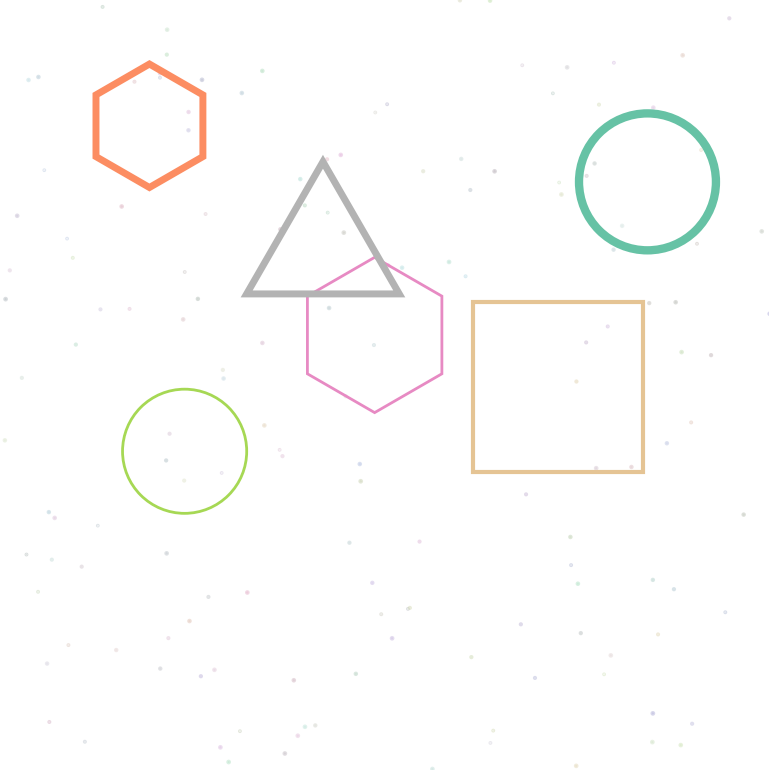[{"shape": "circle", "thickness": 3, "radius": 0.44, "center": [0.841, 0.764]}, {"shape": "hexagon", "thickness": 2.5, "radius": 0.4, "center": [0.194, 0.837]}, {"shape": "hexagon", "thickness": 1, "radius": 0.5, "center": [0.487, 0.565]}, {"shape": "circle", "thickness": 1, "radius": 0.4, "center": [0.24, 0.414]}, {"shape": "square", "thickness": 1.5, "radius": 0.55, "center": [0.725, 0.498]}, {"shape": "triangle", "thickness": 2.5, "radius": 0.57, "center": [0.419, 0.676]}]